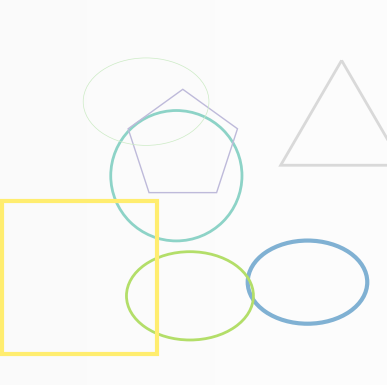[{"shape": "circle", "thickness": 2, "radius": 0.85, "center": [0.455, 0.544]}, {"shape": "pentagon", "thickness": 1, "radius": 0.74, "center": [0.472, 0.62]}, {"shape": "oval", "thickness": 3, "radius": 0.77, "center": [0.794, 0.267]}, {"shape": "oval", "thickness": 2, "radius": 0.82, "center": [0.49, 0.232]}, {"shape": "triangle", "thickness": 2, "radius": 0.91, "center": [0.882, 0.662]}, {"shape": "oval", "thickness": 0.5, "radius": 0.81, "center": [0.377, 0.736]}, {"shape": "square", "thickness": 3, "radius": 1.0, "center": [0.205, 0.279]}]